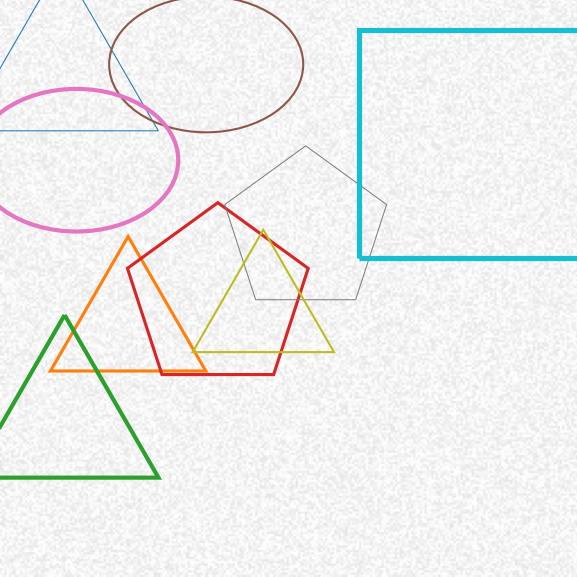[{"shape": "triangle", "thickness": 0.5, "radius": 0.97, "center": [0.106, 0.87]}, {"shape": "triangle", "thickness": 1.5, "radius": 0.78, "center": [0.222, 0.434]}, {"shape": "triangle", "thickness": 2, "radius": 0.94, "center": [0.112, 0.266]}, {"shape": "pentagon", "thickness": 1.5, "radius": 0.82, "center": [0.377, 0.484]}, {"shape": "oval", "thickness": 1, "radius": 0.84, "center": [0.357, 0.888]}, {"shape": "oval", "thickness": 2, "radius": 0.88, "center": [0.132, 0.722]}, {"shape": "pentagon", "thickness": 0.5, "radius": 0.74, "center": [0.529, 0.599]}, {"shape": "triangle", "thickness": 1, "radius": 0.71, "center": [0.456, 0.46]}, {"shape": "square", "thickness": 2.5, "radius": 0.99, "center": [0.819, 0.75]}]